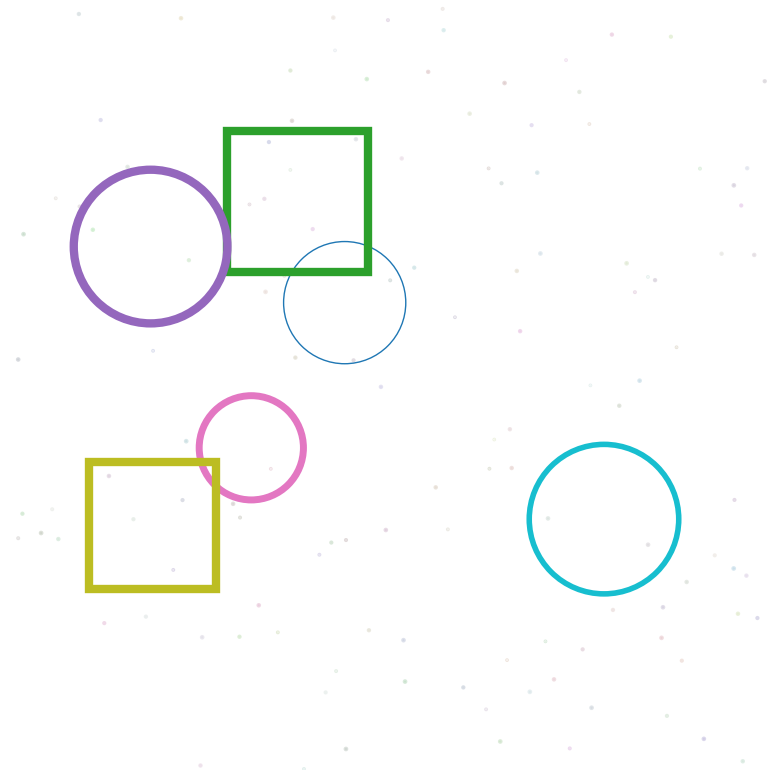[{"shape": "circle", "thickness": 0.5, "radius": 0.4, "center": [0.448, 0.607]}, {"shape": "square", "thickness": 3, "radius": 0.46, "center": [0.386, 0.738]}, {"shape": "circle", "thickness": 3, "radius": 0.5, "center": [0.196, 0.68]}, {"shape": "circle", "thickness": 2.5, "radius": 0.34, "center": [0.326, 0.418]}, {"shape": "square", "thickness": 3, "radius": 0.41, "center": [0.198, 0.317]}, {"shape": "circle", "thickness": 2, "radius": 0.49, "center": [0.784, 0.326]}]